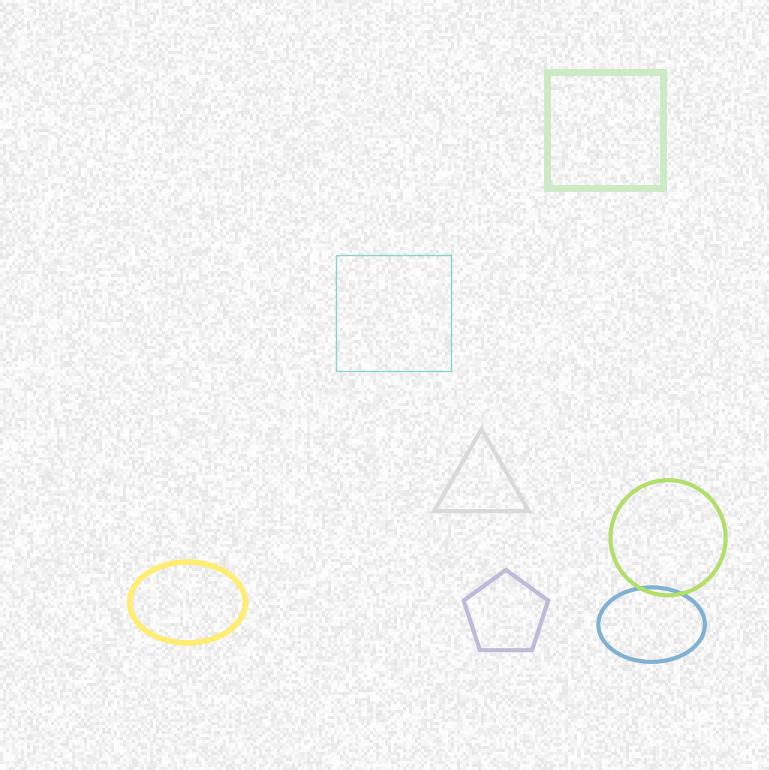[{"shape": "square", "thickness": 0.5, "radius": 0.37, "center": [0.511, 0.593]}, {"shape": "pentagon", "thickness": 1.5, "radius": 0.29, "center": [0.657, 0.202]}, {"shape": "oval", "thickness": 1.5, "radius": 0.35, "center": [0.846, 0.189]}, {"shape": "circle", "thickness": 1.5, "radius": 0.37, "center": [0.868, 0.302]}, {"shape": "triangle", "thickness": 1.5, "radius": 0.36, "center": [0.625, 0.372]}, {"shape": "square", "thickness": 2.5, "radius": 0.38, "center": [0.786, 0.831]}, {"shape": "oval", "thickness": 2, "radius": 0.38, "center": [0.243, 0.218]}]